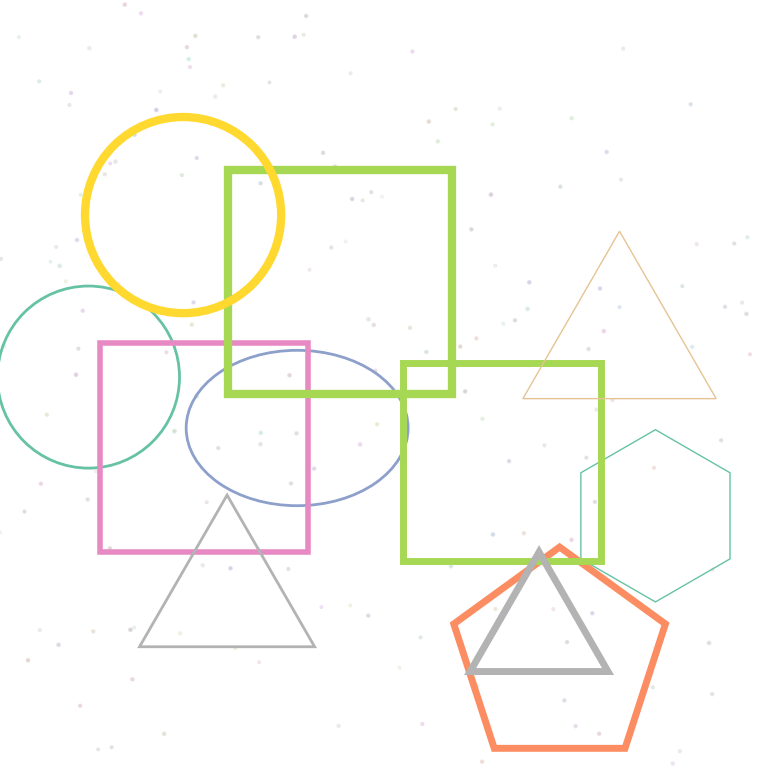[{"shape": "circle", "thickness": 1, "radius": 0.59, "center": [0.115, 0.51]}, {"shape": "hexagon", "thickness": 0.5, "radius": 0.56, "center": [0.851, 0.33]}, {"shape": "pentagon", "thickness": 2.5, "radius": 0.72, "center": [0.727, 0.145]}, {"shape": "oval", "thickness": 1, "radius": 0.72, "center": [0.386, 0.444]}, {"shape": "square", "thickness": 2, "radius": 0.68, "center": [0.265, 0.419]}, {"shape": "square", "thickness": 2.5, "radius": 0.64, "center": [0.652, 0.4]}, {"shape": "square", "thickness": 3, "radius": 0.73, "center": [0.442, 0.634]}, {"shape": "circle", "thickness": 3, "radius": 0.64, "center": [0.238, 0.721]}, {"shape": "triangle", "thickness": 0.5, "radius": 0.72, "center": [0.805, 0.555]}, {"shape": "triangle", "thickness": 1, "radius": 0.66, "center": [0.295, 0.226]}, {"shape": "triangle", "thickness": 2.5, "radius": 0.52, "center": [0.7, 0.18]}]